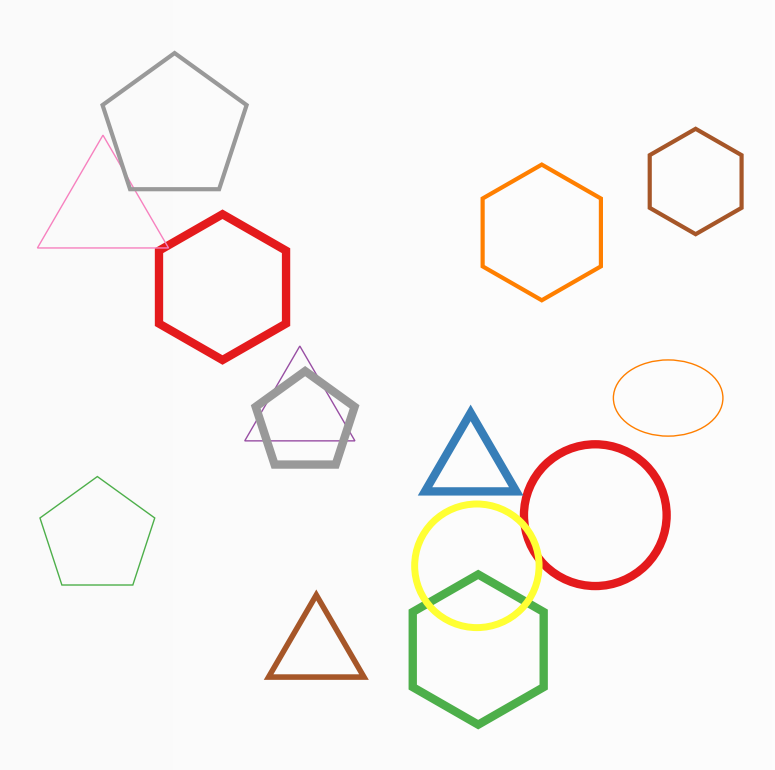[{"shape": "circle", "thickness": 3, "radius": 0.46, "center": [0.768, 0.331]}, {"shape": "hexagon", "thickness": 3, "radius": 0.47, "center": [0.287, 0.627]}, {"shape": "triangle", "thickness": 3, "radius": 0.34, "center": [0.607, 0.396]}, {"shape": "hexagon", "thickness": 3, "radius": 0.49, "center": [0.617, 0.156]}, {"shape": "pentagon", "thickness": 0.5, "radius": 0.39, "center": [0.126, 0.303]}, {"shape": "triangle", "thickness": 0.5, "radius": 0.41, "center": [0.387, 0.468]}, {"shape": "oval", "thickness": 0.5, "radius": 0.35, "center": [0.862, 0.483]}, {"shape": "hexagon", "thickness": 1.5, "radius": 0.44, "center": [0.699, 0.698]}, {"shape": "circle", "thickness": 2.5, "radius": 0.4, "center": [0.615, 0.265]}, {"shape": "hexagon", "thickness": 1.5, "radius": 0.34, "center": [0.898, 0.764]}, {"shape": "triangle", "thickness": 2, "radius": 0.36, "center": [0.408, 0.156]}, {"shape": "triangle", "thickness": 0.5, "radius": 0.49, "center": [0.133, 0.727]}, {"shape": "pentagon", "thickness": 1.5, "radius": 0.49, "center": [0.225, 0.833]}, {"shape": "pentagon", "thickness": 3, "radius": 0.34, "center": [0.394, 0.451]}]